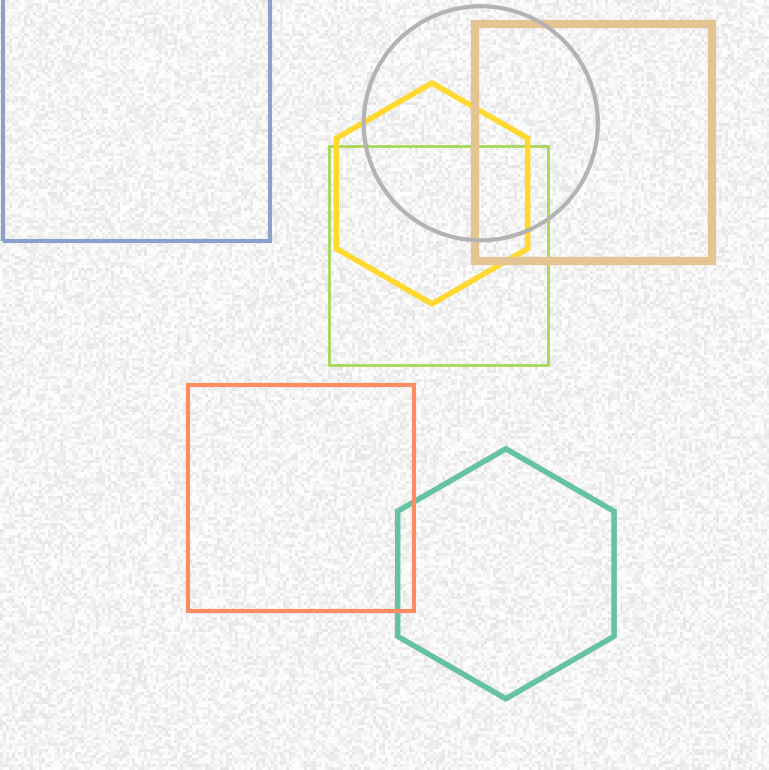[{"shape": "hexagon", "thickness": 2, "radius": 0.81, "center": [0.657, 0.255]}, {"shape": "square", "thickness": 1.5, "radius": 0.73, "center": [0.391, 0.353]}, {"shape": "square", "thickness": 1.5, "radius": 0.87, "center": [0.177, 0.86]}, {"shape": "square", "thickness": 1, "radius": 0.71, "center": [0.569, 0.668]}, {"shape": "hexagon", "thickness": 2, "radius": 0.72, "center": [0.561, 0.749]}, {"shape": "square", "thickness": 3, "radius": 0.77, "center": [0.771, 0.815]}, {"shape": "circle", "thickness": 1.5, "radius": 0.76, "center": [0.624, 0.84]}]